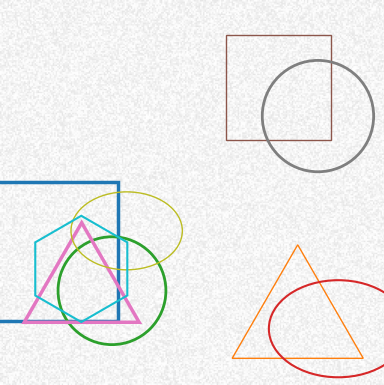[{"shape": "square", "thickness": 2.5, "radius": 0.9, "center": [0.126, 0.346]}, {"shape": "triangle", "thickness": 1, "radius": 0.98, "center": [0.773, 0.168]}, {"shape": "circle", "thickness": 2, "radius": 0.7, "center": [0.291, 0.245]}, {"shape": "oval", "thickness": 1.5, "radius": 0.9, "center": [0.878, 0.146]}, {"shape": "square", "thickness": 1, "radius": 0.68, "center": [0.724, 0.772]}, {"shape": "triangle", "thickness": 2.5, "radius": 0.86, "center": [0.212, 0.249]}, {"shape": "circle", "thickness": 2, "radius": 0.72, "center": [0.826, 0.698]}, {"shape": "oval", "thickness": 1, "radius": 0.72, "center": [0.329, 0.4]}, {"shape": "hexagon", "thickness": 1.5, "radius": 0.69, "center": [0.211, 0.302]}]